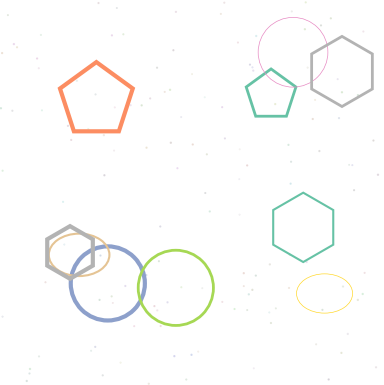[{"shape": "hexagon", "thickness": 1.5, "radius": 0.45, "center": [0.788, 0.409]}, {"shape": "pentagon", "thickness": 2, "radius": 0.34, "center": [0.704, 0.753]}, {"shape": "pentagon", "thickness": 3, "radius": 0.5, "center": [0.25, 0.739]}, {"shape": "circle", "thickness": 3, "radius": 0.48, "center": [0.28, 0.264]}, {"shape": "circle", "thickness": 0.5, "radius": 0.45, "center": [0.761, 0.864]}, {"shape": "circle", "thickness": 2, "radius": 0.49, "center": [0.457, 0.252]}, {"shape": "oval", "thickness": 0.5, "radius": 0.36, "center": [0.843, 0.238]}, {"shape": "oval", "thickness": 1.5, "radius": 0.39, "center": [0.205, 0.338]}, {"shape": "hexagon", "thickness": 2, "radius": 0.46, "center": [0.888, 0.814]}, {"shape": "hexagon", "thickness": 3, "radius": 0.34, "center": [0.182, 0.344]}]